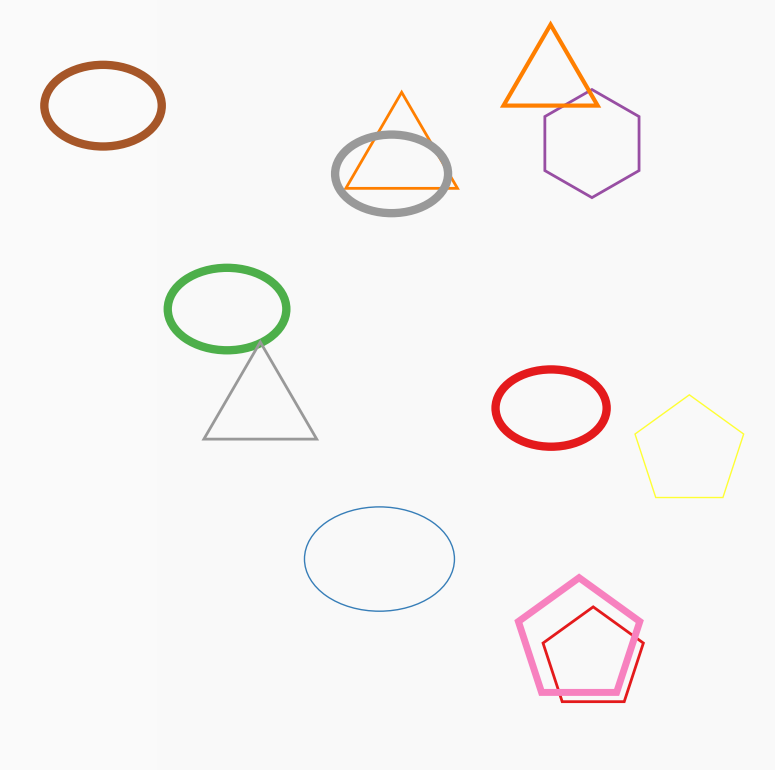[{"shape": "pentagon", "thickness": 1, "radius": 0.34, "center": [0.765, 0.144]}, {"shape": "oval", "thickness": 3, "radius": 0.36, "center": [0.711, 0.47]}, {"shape": "oval", "thickness": 0.5, "radius": 0.48, "center": [0.49, 0.274]}, {"shape": "oval", "thickness": 3, "radius": 0.38, "center": [0.293, 0.599]}, {"shape": "hexagon", "thickness": 1, "radius": 0.35, "center": [0.764, 0.814]}, {"shape": "triangle", "thickness": 1.5, "radius": 0.35, "center": [0.71, 0.898]}, {"shape": "triangle", "thickness": 1, "radius": 0.42, "center": [0.518, 0.797]}, {"shape": "pentagon", "thickness": 0.5, "radius": 0.37, "center": [0.889, 0.414]}, {"shape": "oval", "thickness": 3, "radius": 0.38, "center": [0.133, 0.863]}, {"shape": "pentagon", "thickness": 2.5, "radius": 0.41, "center": [0.747, 0.167]}, {"shape": "triangle", "thickness": 1, "radius": 0.42, "center": [0.336, 0.472]}, {"shape": "oval", "thickness": 3, "radius": 0.36, "center": [0.505, 0.774]}]